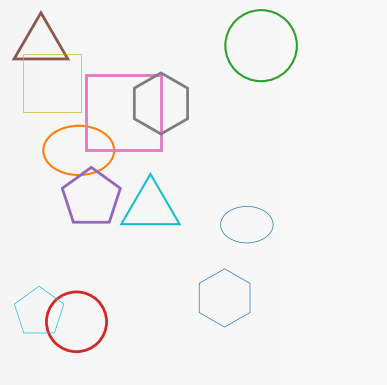[{"shape": "hexagon", "thickness": 0.5, "radius": 0.38, "center": [0.58, 0.226]}, {"shape": "oval", "thickness": 0.5, "radius": 0.34, "center": [0.637, 0.416]}, {"shape": "oval", "thickness": 1.5, "radius": 0.46, "center": [0.203, 0.609]}, {"shape": "circle", "thickness": 1.5, "radius": 0.46, "center": [0.674, 0.881]}, {"shape": "circle", "thickness": 2, "radius": 0.39, "center": [0.197, 0.164]}, {"shape": "pentagon", "thickness": 2, "radius": 0.39, "center": [0.236, 0.487]}, {"shape": "triangle", "thickness": 2, "radius": 0.4, "center": [0.106, 0.887]}, {"shape": "square", "thickness": 2, "radius": 0.48, "center": [0.318, 0.708]}, {"shape": "hexagon", "thickness": 2, "radius": 0.4, "center": [0.415, 0.731]}, {"shape": "square", "thickness": 0.5, "radius": 0.37, "center": [0.133, 0.784]}, {"shape": "triangle", "thickness": 1.5, "radius": 0.43, "center": [0.388, 0.461]}, {"shape": "pentagon", "thickness": 0.5, "radius": 0.34, "center": [0.101, 0.189]}]